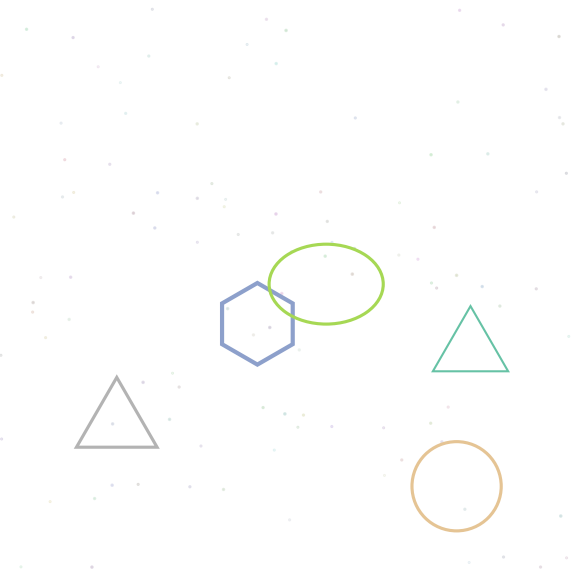[{"shape": "triangle", "thickness": 1, "radius": 0.38, "center": [0.815, 0.394]}, {"shape": "hexagon", "thickness": 2, "radius": 0.35, "center": [0.446, 0.438]}, {"shape": "oval", "thickness": 1.5, "radius": 0.49, "center": [0.565, 0.507]}, {"shape": "circle", "thickness": 1.5, "radius": 0.39, "center": [0.791, 0.157]}, {"shape": "triangle", "thickness": 1.5, "radius": 0.4, "center": [0.202, 0.265]}]